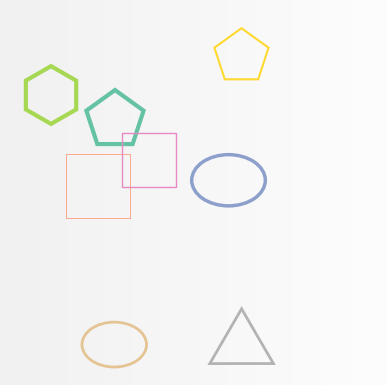[{"shape": "pentagon", "thickness": 3, "radius": 0.39, "center": [0.297, 0.689]}, {"shape": "square", "thickness": 0.5, "radius": 0.42, "center": [0.253, 0.518]}, {"shape": "oval", "thickness": 2.5, "radius": 0.48, "center": [0.59, 0.532]}, {"shape": "square", "thickness": 1, "radius": 0.35, "center": [0.385, 0.583]}, {"shape": "hexagon", "thickness": 3, "radius": 0.37, "center": [0.132, 0.753]}, {"shape": "pentagon", "thickness": 1.5, "radius": 0.37, "center": [0.623, 0.853]}, {"shape": "oval", "thickness": 2, "radius": 0.42, "center": [0.295, 0.105]}, {"shape": "triangle", "thickness": 2, "radius": 0.47, "center": [0.623, 0.103]}]